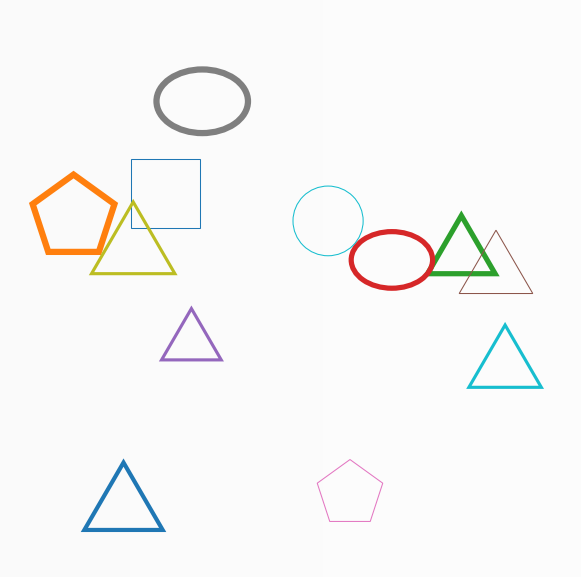[{"shape": "triangle", "thickness": 2, "radius": 0.39, "center": [0.212, 0.12]}, {"shape": "square", "thickness": 0.5, "radius": 0.3, "center": [0.285, 0.664]}, {"shape": "pentagon", "thickness": 3, "radius": 0.37, "center": [0.127, 0.623]}, {"shape": "triangle", "thickness": 2.5, "radius": 0.34, "center": [0.794, 0.559]}, {"shape": "oval", "thickness": 2.5, "radius": 0.35, "center": [0.674, 0.549]}, {"shape": "triangle", "thickness": 1.5, "radius": 0.3, "center": [0.329, 0.406]}, {"shape": "triangle", "thickness": 0.5, "radius": 0.37, "center": [0.853, 0.527]}, {"shape": "pentagon", "thickness": 0.5, "radius": 0.3, "center": [0.602, 0.144]}, {"shape": "oval", "thickness": 3, "radius": 0.39, "center": [0.348, 0.824]}, {"shape": "triangle", "thickness": 1.5, "radius": 0.41, "center": [0.229, 0.567]}, {"shape": "triangle", "thickness": 1.5, "radius": 0.36, "center": [0.869, 0.364]}, {"shape": "circle", "thickness": 0.5, "radius": 0.3, "center": [0.564, 0.617]}]